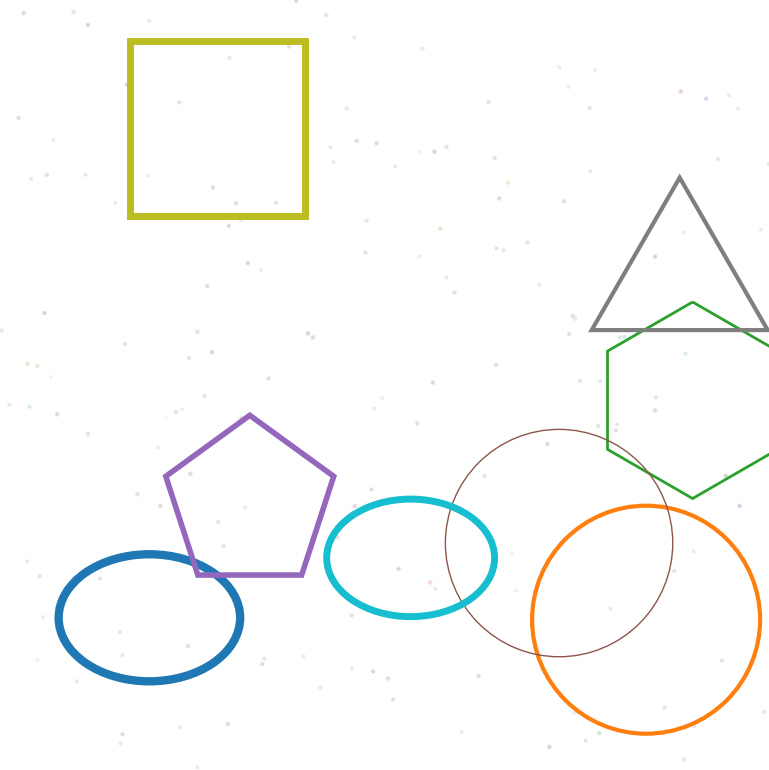[{"shape": "oval", "thickness": 3, "radius": 0.59, "center": [0.194, 0.198]}, {"shape": "circle", "thickness": 1.5, "radius": 0.74, "center": [0.839, 0.195]}, {"shape": "hexagon", "thickness": 1, "radius": 0.64, "center": [0.9, 0.48]}, {"shape": "pentagon", "thickness": 2, "radius": 0.57, "center": [0.324, 0.346]}, {"shape": "circle", "thickness": 0.5, "radius": 0.74, "center": [0.726, 0.295]}, {"shape": "triangle", "thickness": 1.5, "radius": 0.66, "center": [0.883, 0.637]}, {"shape": "square", "thickness": 2.5, "radius": 0.57, "center": [0.283, 0.833]}, {"shape": "oval", "thickness": 2.5, "radius": 0.55, "center": [0.533, 0.276]}]